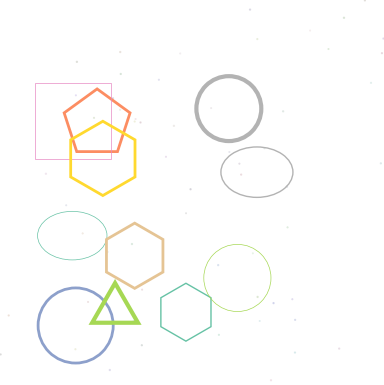[{"shape": "oval", "thickness": 0.5, "radius": 0.45, "center": [0.188, 0.388]}, {"shape": "hexagon", "thickness": 1, "radius": 0.38, "center": [0.483, 0.189]}, {"shape": "pentagon", "thickness": 2, "radius": 0.45, "center": [0.252, 0.679]}, {"shape": "circle", "thickness": 2, "radius": 0.49, "center": [0.197, 0.155]}, {"shape": "square", "thickness": 0.5, "radius": 0.49, "center": [0.188, 0.687]}, {"shape": "circle", "thickness": 0.5, "radius": 0.44, "center": [0.617, 0.278]}, {"shape": "triangle", "thickness": 3, "radius": 0.34, "center": [0.299, 0.196]}, {"shape": "hexagon", "thickness": 2, "radius": 0.48, "center": [0.267, 0.589]}, {"shape": "hexagon", "thickness": 2, "radius": 0.42, "center": [0.35, 0.336]}, {"shape": "circle", "thickness": 3, "radius": 0.42, "center": [0.594, 0.718]}, {"shape": "oval", "thickness": 1, "radius": 0.47, "center": [0.667, 0.553]}]